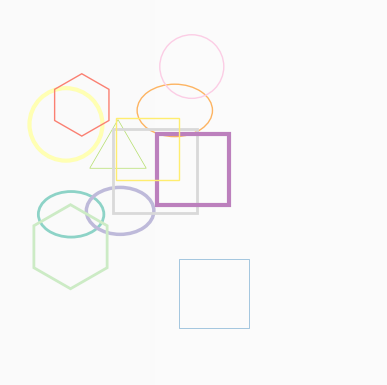[{"shape": "oval", "thickness": 2, "radius": 0.42, "center": [0.183, 0.443]}, {"shape": "circle", "thickness": 3, "radius": 0.47, "center": [0.17, 0.677]}, {"shape": "oval", "thickness": 2.5, "radius": 0.44, "center": [0.31, 0.452]}, {"shape": "hexagon", "thickness": 1, "radius": 0.4, "center": [0.211, 0.727]}, {"shape": "square", "thickness": 0.5, "radius": 0.45, "center": [0.552, 0.237]}, {"shape": "oval", "thickness": 1, "radius": 0.49, "center": [0.451, 0.713]}, {"shape": "triangle", "thickness": 0.5, "radius": 0.42, "center": [0.304, 0.605]}, {"shape": "circle", "thickness": 1, "radius": 0.41, "center": [0.495, 0.827]}, {"shape": "square", "thickness": 2, "radius": 0.54, "center": [0.399, 0.556]}, {"shape": "square", "thickness": 3, "radius": 0.46, "center": [0.498, 0.559]}, {"shape": "hexagon", "thickness": 2, "radius": 0.55, "center": [0.182, 0.359]}, {"shape": "square", "thickness": 1, "radius": 0.4, "center": [0.38, 0.614]}]